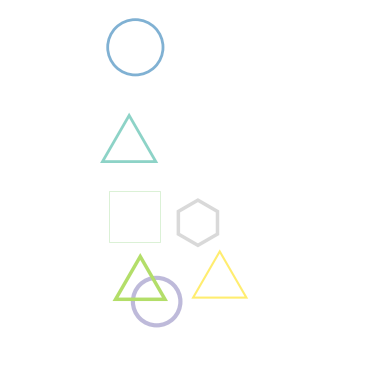[{"shape": "triangle", "thickness": 2, "radius": 0.4, "center": [0.335, 0.62]}, {"shape": "circle", "thickness": 3, "radius": 0.31, "center": [0.407, 0.217]}, {"shape": "circle", "thickness": 2, "radius": 0.36, "center": [0.352, 0.877]}, {"shape": "triangle", "thickness": 2.5, "radius": 0.37, "center": [0.364, 0.26]}, {"shape": "hexagon", "thickness": 2.5, "radius": 0.29, "center": [0.514, 0.421]}, {"shape": "square", "thickness": 0.5, "radius": 0.33, "center": [0.349, 0.438]}, {"shape": "triangle", "thickness": 1.5, "radius": 0.4, "center": [0.571, 0.267]}]